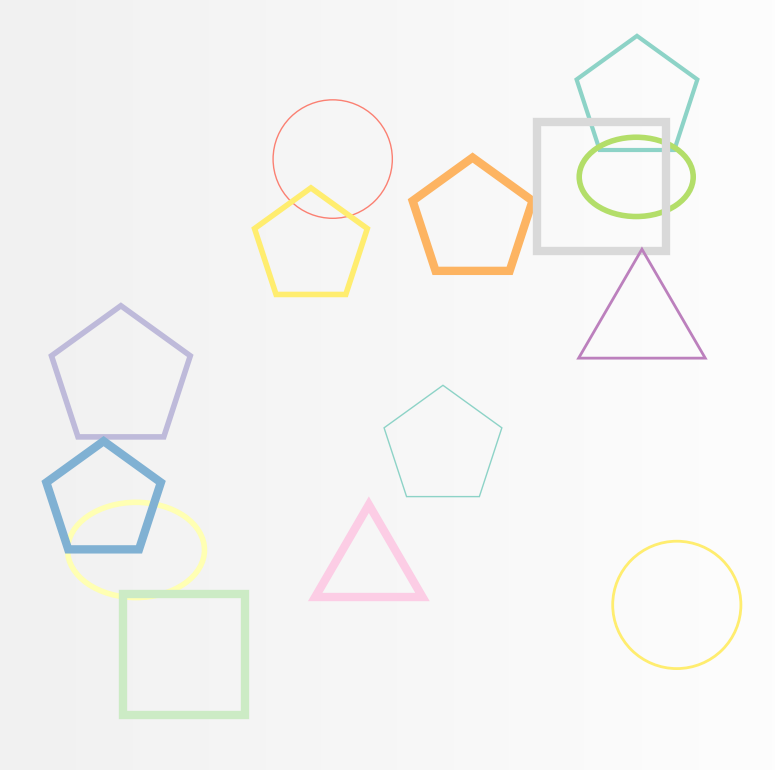[{"shape": "pentagon", "thickness": 1.5, "radius": 0.41, "center": [0.822, 0.871]}, {"shape": "pentagon", "thickness": 0.5, "radius": 0.4, "center": [0.572, 0.42]}, {"shape": "oval", "thickness": 2, "radius": 0.44, "center": [0.175, 0.286]}, {"shape": "pentagon", "thickness": 2, "radius": 0.47, "center": [0.156, 0.509]}, {"shape": "circle", "thickness": 0.5, "radius": 0.38, "center": [0.429, 0.793]}, {"shape": "pentagon", "thickness": 3, "radius": 0.39, "center": [0.134, 0.349]}, {"shape": "pentagon", "thickness": 3, "radius": 0.41, "center": [0.61, 0.714]}, {"shape": "oval", "thickness": 2, "radius": 0.37, "center": [0.821, 0.77]}, {"shape": "triangle", "thickness": 3, "radius": 0.4, "center": [0.476, 0.265]}, {"shape": "square", "thickness": 3, "radius": 0.42, "center": [0.776, 0.758]}, {"shape": "triangle", "thickness": 1, "radius": 0.47, "center": [0.828, 0.582]}, {"shape": "square", "thickness": 3, "radius": 0.39, "center": [0.238, 0.15]}, {"shape": "pentagon", "thickness": 2, "radius": 0.38, "center": [0.401, 0.679]}, {"shape": "circle", "thickness": 1, "radius": 0.41, "center": [0.873, 0.214]}]